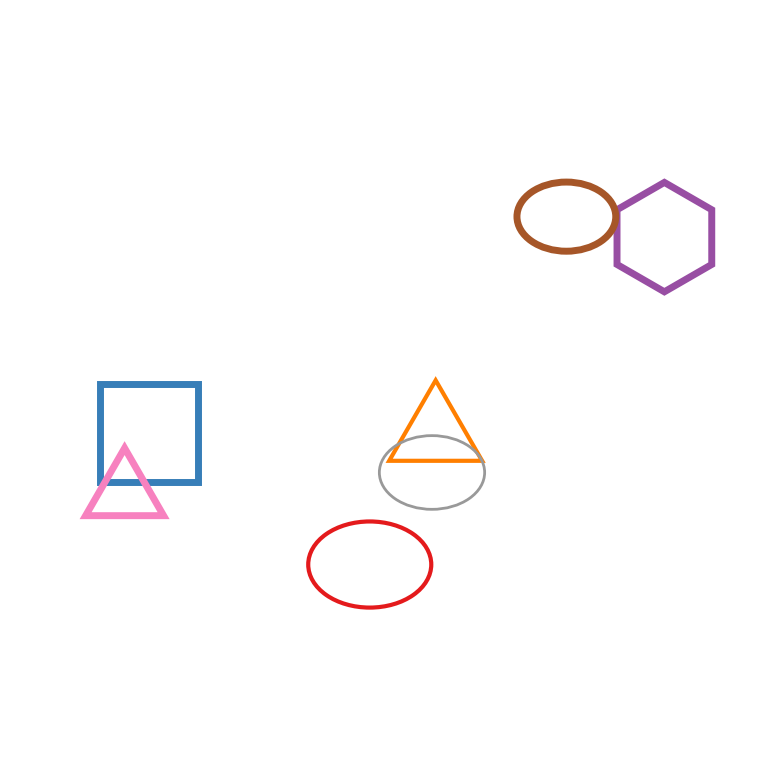[{"shape": "oval", "thickness": 1.5, "radius": 0.4, "center": [0.48, 0.267]}, {"shape": "square", "thickness": 2.5, "radius": 0.32, "center": [0.194, 0.438]}, {"shape": "hexagon", "thickness": 2.5, "radius": 0.36, "center": [0.863, 0.692]}, {"shape": "triangle", "thickness": 1.5, "radius": 0.35, "center": [0.566, 0.436]}, {"shape": "oval", "thickness": 2.5, "radius": 0.32, "center": [0.736, 0.719]}, {"shape": "triangle", "thickness": 2.5, "radius": 0.29, "center": [0.162, 0.36]}, {"shape": "oval", "thickness": 1, "radius": 0.34, "center": [0.561, 0.386]}]